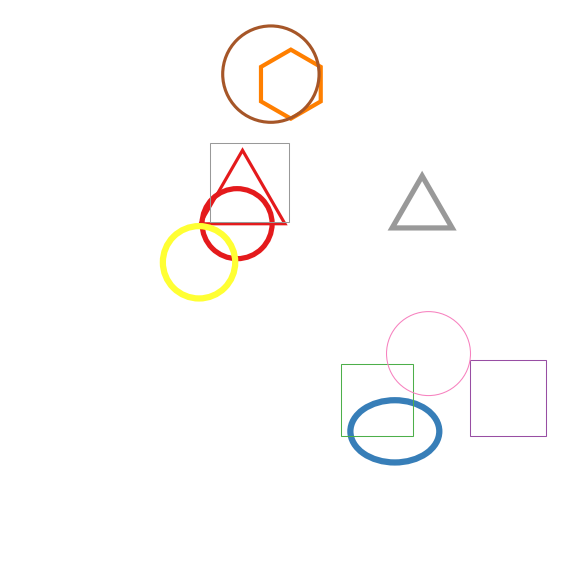[{"shape": "circle", "thickness": 2.5, "radius": 0.3, "center": [0.411, 0.612]}, {"shape": "triangle", "thickness": 1.5, "radius": 0.42, "center": [0.42, 0.654]}, {"shape": "oval", "thickness": 3, "radius": 0.38, "center": [0.684, 0.252]}, {"shape": "square", "thickness": 0.5, "radius": 0.31, "center": [0.653, 0.307]}, {"shape": "square", "thickness": 0.5, "radius": 0.33, "center": [0.879, 0.31]}, {"shape": "hexagon", "thickness": 2, "radius": 0.3, "center": [0.504, 0.853]}, {"shape": "circle", "thickness": 3, "radius": 0.31, "center": [0.345, 0.545]}, {"shape": "circle", "thickness": 1.5, "radius": 0.42, "center": [0.469, 0.871]}, {"shape": "circle", "thickness": 0.5, "radius": 0.36, "center": [0.742, 0.387]}, {"shape": "triangle", "thickness": 2.5, "radius": 0.3, "center": [0.731, 0.634]}, {"shape": "square", "thickness": 0.5, "radius": 0.34, "center": [0.432, 0.683]}]